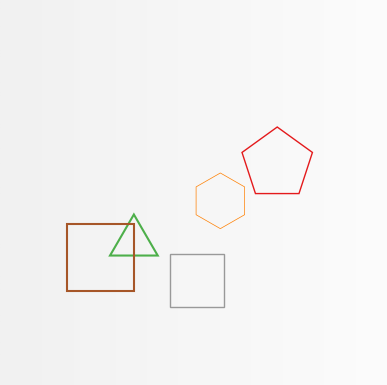[{"shape": "pentagon", "thickness": 1, "radius": 0.48, "center": [0.715, 0.575]}, {"shape": "triangle", "thickness": 1.5, "radius": 0.36, "center": [0.345, 0.372]}, {"shape": "hexagon", "thickness": 0.5, "radius": 0.36, "center": [0.569, 0.478]}, {"shape": "square", "thickness": 1.5, "radius": 0.43, "center": [0.26, 0.331]}, {"shape": "square", "thickness": 1, "radius": 0.35, "center": [0.508, 0.271]}]